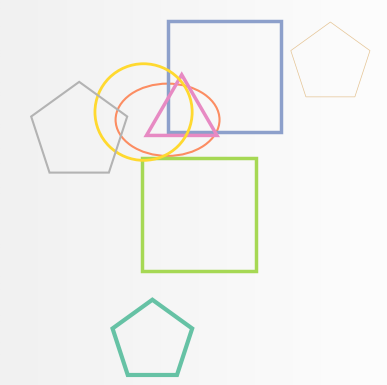[{"shape": "pentagon", "thickness": 3, "radius": 0.54, "center": [0.393, 0.113]}, {"shape": "oval", "thickness": 1.5, "radius": 0.67, "center": [0.432, 0.689]}, {"shape": "square", "thickness": 2.5, "radius": 0.73, "center": [0.579, 0.801]}, {"shape": "triangle", "thickness": 2.5, "radius": 0.53, "center": [0.469, 0.701]}, {"shape": "square", "thickness": 2.5, "radius": 0.74, "center": [0.513, 0.443]}, {"shape": "circle", "thickness": 2, "radius": 0.63, "center": [0.37, 0.709]}, {"shape": "pentagon", "thickness": 0.5, "radius": 0.54, "center": [0.853, 0.835]}, {"shape": "pentagon", "thickness": 1.5, "radius": 0.65, "center": [0.204, 0.657]}]